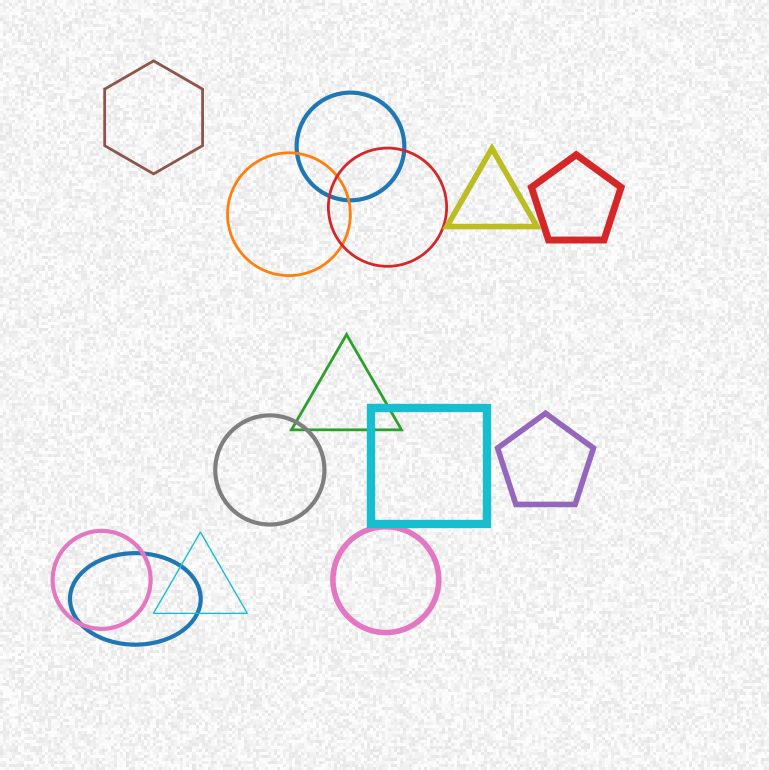[{"shape": "circle", "thickness": 1.5, "radius": 0.35, "center": [0.455, 0.81]}, {"shape": "oval", "thickness": 1.5, "radius": 0.42, "center": [0.176, 0.222]}, {"shape": "circle", "thickness": 1, "radius": 0.4, "center": [0.375, 0.722]}, {"shape": "triangle", "thickness": 1, "radius": 0.41, "center": [0.45, 0.483]}, {"shape": "circle", "thickness": 1, "radius": 0.38, "center": [0.503, 0.731]}, {"shape": "pentagon", "thickness": 2.5, "radius": 0.31, "center": [0.748, 0.738]}, {"shape": "pentagon", "thickness": 2, "radius": 0.33, "center": [0.708, 0.398]}, {"shape": "hexagon", "thickness": 1, "radius": 0.37, "center": [0.2, 0.848]}, {"shape": "circle", "thickness": 1.5, "radius": 0.32, "center": [0.132, 0.247]}, {"shape": "circle", "thickness": 2, "radius": 0.34, "center": [0.501, 0.247]}, {"shape": "circle", "thickness": 1.5, "radius": 0.35, "center": [0.35, 0.39]}, {"shape": "triangle", "thickness": 2, "radius": 0.34, "center": [0.639, 0.74]}, {"shape": "square", "thickness": 3, "radius": 0.38, "center": [0.557, 0.395]}, {"shape": "triangle", "thickness": 0.5, "radius": 0.35, "center": [0.26, 0.239]}]